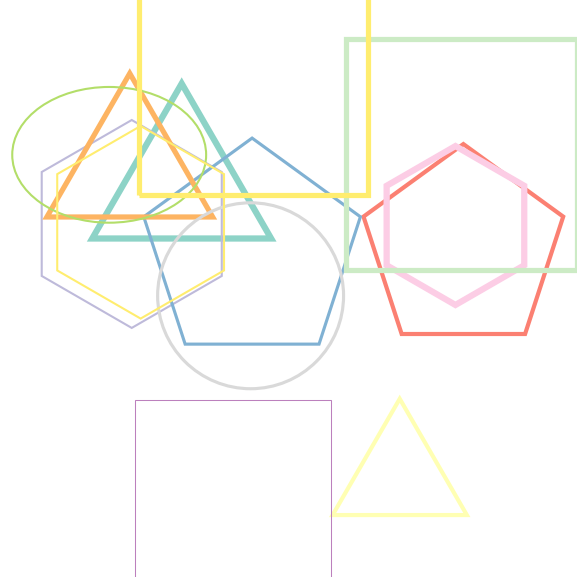[{"shape": "triangle", "thickness": 3, "radius": 0.89, "center": [0.315, 0.676]}, {"shape": "triangle", "thickness": 2, "radius": 0.67, "center": [0.692, 0.174]}, {"shape": "hexagon", "thickness": 1, "radius": 0.9, "center": [0.228, 0.611]}, {"shape": "pentagon", "thickness": 2, "radius": 0.91, "center": [0.802, 0.568]}, {"shape": "pentagon", "thickness": 1.5, "radius": 0.99, "center": [0.437, 0.563]}, {"shape": "triangle", "thickness": 2.5, "radius": 0.83, "center": [0.225, 0.706]}, {"shape": "oval", "thickness": 1, "radius": 0.84, "center": [0.189, 0.731]}, {"shape": "hexagon", "thickness": 3, "radius": 0.69, "center": [0.789, 0.609]}, {"shape": "circle", "thickness": 1.5, "radius": 0.8, "center": [0.434, 0.487]}, {"shape": "square", "thickness": 0.5, "radius": 0.85, "center": [0.404, 0.136]}, {"shape": "square", "thickness": 2.5, "radius": 1.0, "center": [0.799, 0.732]}, {"shape": "hexagon", "thickness": 1, "radius": 0.83, "center": [0.244, 0.614]}, {"shape": "square", "thickness": 2.5, "radius": 1.0, "center": [0.439, 0.86]}]